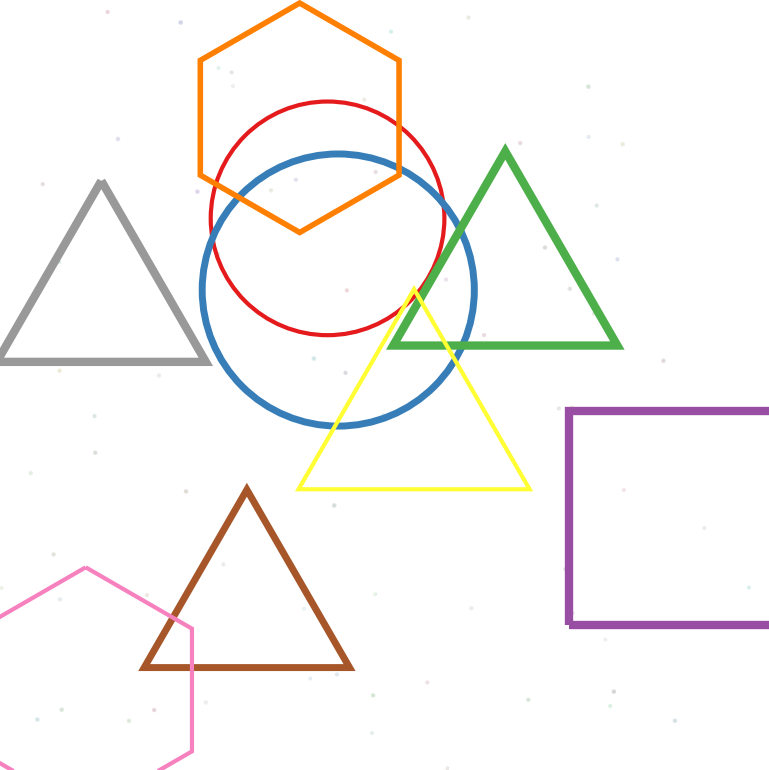[{"shape": "circle", "thickness": 1.5, "radius": 0.76, "center": [0.425, 0.716]}, {"shape": "circle", "thickness": 2.5, "radius": 0.88, "center": [0.439, 0.623]}, {"shape": "triangle", "thickness": 3, "radius": 0.84, "center": [0.656, 0.635]}, {"shape": "square", "thickness": 3, "radius": 0.7, "center": [0.878, 0.327]}, {"shape": "hexagon", "thickness": 2, "radius": 0.75, "center": [0.389, 0.847]}, {"shape": "triangle", "thickness": 1.5, "radius": 0.87, "center": [0.538, 0.451]}, {"shape": "triangle", "thickness": 2.5, "radius": 0.77, "center": [0.321, 0.21]}, {"shape": "hexagon", "thickness": 1.5, "radius": 0.8, "center": [0.111, 0.104]}, {"shape": "triangle", "thickness": 3, "radius": 0.78, "center": [0.132, 0.608]}]